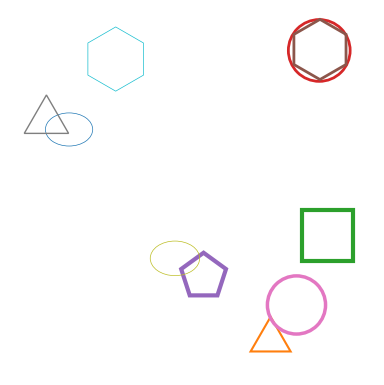[{"shape": "oval", "thickness": 0.5, "radius": 0.31, "center": [0.179, 0.664]}, {"shape": "triangle", "thickness": 1.5, "radius": 0.3, "center": [0.703, 0.117]}, {"shape": "square", "thickness": 3, "radius": 0.33, "center": [0.851, 0.387]}, {"shape": "circle", "thickness": 2, "radius": 0.4, "center": [0.829, 0.869]}, {"shape": "pentagon", "thickness": 3, "radius": 0.31, "center": [0.529, 0.282]}, {"shape": "hexagon", "thickness": 2, "radius": 0.39, "center": [0.831, 0.872]}, {"shape": "circle", "thickness": 2.5, "radius": 0.38, "center": [0.77, 0.208]}, {"shape": "triangle", "thickness": 1, "radius": 0.33, "center": [0.121, 0.687]}, {"shape": "oval", "thickness": 0.5, "radius": 0.32, "center": [0.454, 0.329]}, {"shape": "hexagon", "thickness": 0.5, "radius": 0.42, "center": [0.3, 0.847]}]